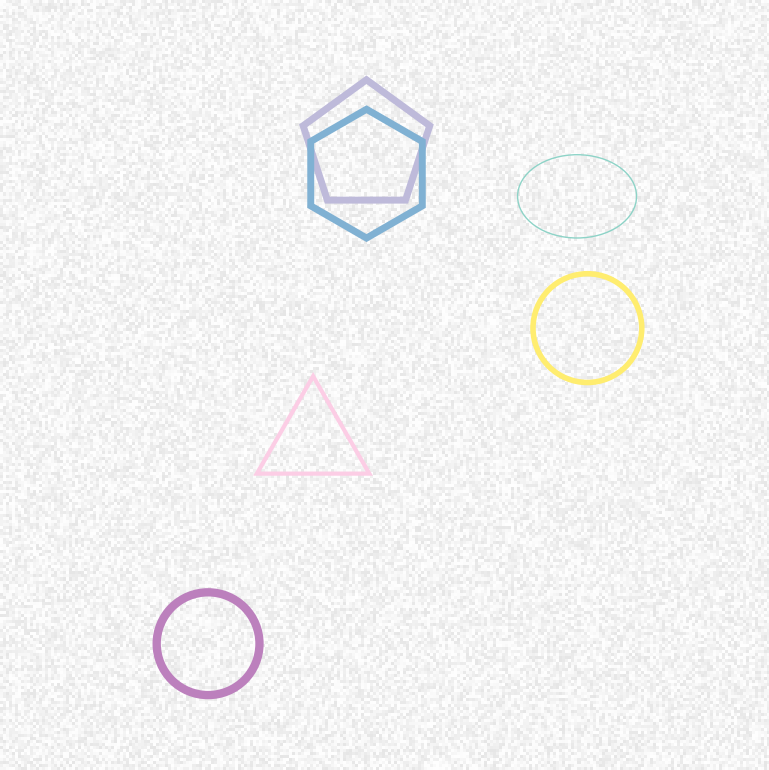[{"shape": "oval", "thickness": 0.5, "radius": 0.39, "center": [0.749, 0.745]}, {"shape": "pentagon", "thickness": 2.5, "radius": 0.43, "center": [0.476, 0.81]}, {"shape": "hexagon", "thickness": 2.5, "radius": 0.42, "center": [0.476, 0.774]}, {"shape": "triangle", "thickness": 1.5, "radius": 0.42, "center": [0.407, 0.427]}, {"shape": "circle", "thickness": 3, "radius": 0.33, "center": [0.27, 0.164]}, {"shape": "circle", "thickness": 2, "radius": 0.35, "center": [0.763, 0.574]}]